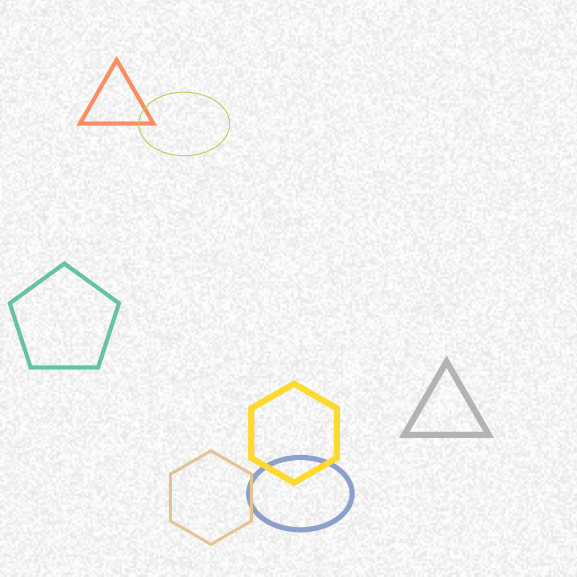[{"shape": "pentagon", "thickness": 2, "radius": 0.5, "center": [0.112, 0.443]}, {"shape": "triangle", "thickness": 2, "radius": 0.37, "center": [0.202, 0.822]}, {"shape": "oval", "thickness": 2.5, "radius": 0.45, "center": [0.52, 0.144]}, {"shape": "oval", "thickness": 0.5, "radius": 0.39, "center": [0.319, 0.784]}, {"shape": "hexagon", "thickness": 3, "radius": 0.43, "center": [0.509, 0.249]}, {"shape": "hexagon", "thickness": 1.5, "radius": 0.41, "center": [0.365, 0.138]}, {"shape": "triangle", "thickness": 3, "radius": 0.42, "center": [0.773, 0.288]}]